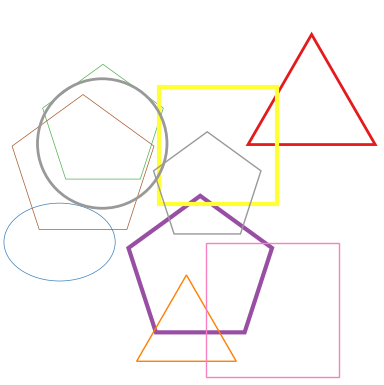[{"shape": "triangle", "thickness": 2, "radius": 0.95, "center": [0.809, 0.72]}, {"shape": "oval", "thickness": 0.5, "radius": 0.72, "center": [0.155, 0.371]}, {"shape": "pentagon", "thickness": 0.5, "radius": 0.82, "center": [0.267, 0.668]}, {"shape": "pentagon", "thickness": 3, "radius": 0.98, "center": [0.52, 0.295]}, {"shape": "triangle", "thickness": 1, "radius": 0.75, "center": [0.484, 0.136]}, {"shape": "square", "thickness": 3, "radius": 0.76, "center": [0.566, 0.622]}, {"shape": "pentagon", "thickness": 0.5, "radius": 0.97, "center": [0.216, 0.561]}, {"shape": "square", "thickness": 1, "radius": 0.87, "center": [0.708, 0.195]}, {"shape": "pentagon", "thickness": 1, "radius": 0.73, "center": [0.538, 0.511]}, {"shape": "circle", "thickness": 2, "radius": 0.84, "center": [0.266, 0.627]}]